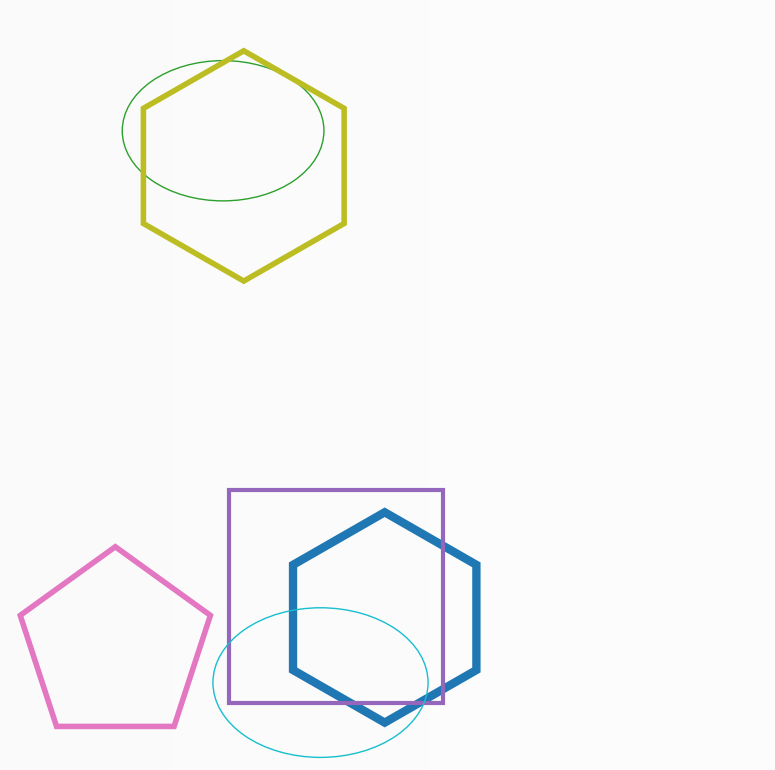[{"shape": "hexagon", "thickness": 3, "radius": 0.68, "center": [0.496, 0.198]}, {"shape": "oval", "thickness": 0.5, "radius": 0.65, "center": [0.288, 0.83]}, {"shape": "square", "thickness": 1.5, "radius": 0.69, "center": [0.433, 0.225]}, {"shape": "pentagon", "thickness": 2, "radius": 0.64, "center": [0.149, 0.161]}, {"shape": "hexagon", "thickness": 2, "radius": 0.75, "center": [0.315, 0.785]}, {"shape": "oval", "thickness": 0.5, "radius": 0.69, "center": [0.414, 0.114]}]